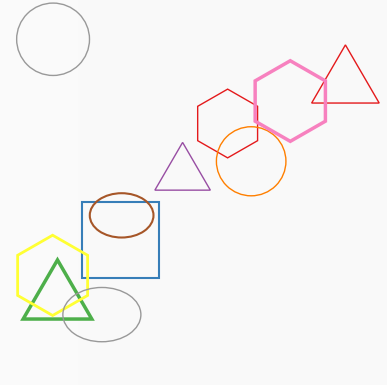[{"shape": "triangle", "thickness": 1, "radius": 0.5, "center": [0.891, 0.783]}, {"shape": "hexagon", "thickness": 1, "radius": 0.45, "center": [0.587, 0.679]}, {"shape": "square", "thickness": 1.5, "radius": 0.49, "center": [0.311, 0.376]}, {"shape": "triangle", "thickness": 2.5, "radius": 0.51, "center": [0.148, 0.222]}, {"shape": "triangle", "thickness": 1, "radius": 0.41, "center": [0.471, 0.547]}, {"shape": "circle", "thickness": 1, "radius": 0.45, "center": [0.648, 0.581]}, {"shape": "hexagon", "thickness": 2, "radius": 0.52, "center": [0.136, 0.285]}, {"shape": "oval", "thickness": 1.5, "radius": 0.41, "center": [0.314, 0.441]}, {"shape": "hexagon", "thickness": 2.5, "radius": 0.52, "center": [0.749, 0.738]}, {"shape": "oval", "thickness": 1, "radius": 0.5, "center": [0.263, 0.183]}, {"shape": "circle", "thickness": 1, "radius": 0.47, "center": [0.137, 0.898]}]